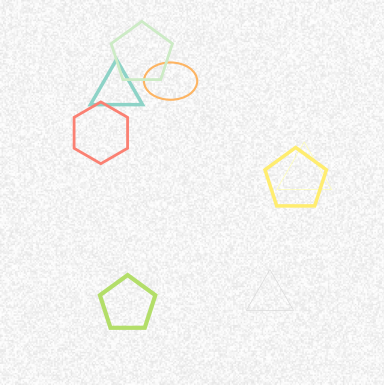[{"shape": "triangle", "thickness": 2.5, "radius": 0.39, "center": [0.303, 0.767]}, {"shape": "triangle", "thickness": 0.5, "radius": 0.41, "center": [0.79, 0.549]}, {"shape": "hexagon", "thickness": 2, "radius": 0.4, "center": [0.262, 0.655]}, {"shape": "oval", "thickness": 1.5, "radius": 0.35, "center": [0.443, 0.789]}, {"shape": "pentagon", "thickness": 3, "radius": 0.38, "center": [0.331, 0.21]}, {"shape": "triangle", "thickness": 0.5, "radius": 0.35, "center": [0.701, 0.229]}, {"shape": "pentagon", "thickness": 2, "radius": 0.42, "center": [0.368, 0.861]}, {"shape": "pentagon", "thickness": 2.5, "radius": 0.42, "center": [0.768, 0.533]}]